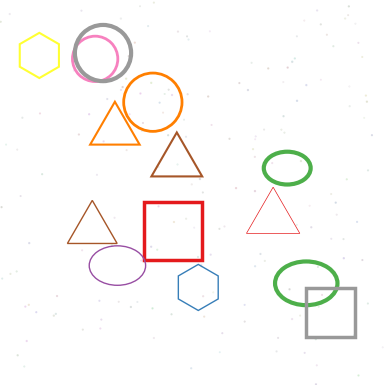[{"shape": "triangle", "thickness": 0.5, "radius": 0.4, "center": [0.709, 0.434]}, {"shape": "square", "thickness": 2.5, "radius": 0.37, "center": [0.45, 0.4]}, {"shape": "hexagon", "thickness": 1, "radius": 0.3, "center": [0.515, 0.253]}, {"shape": "oval", "thickness": 3, "radius": 0.3, "center": [0.746, 0.563]}, {"shape": "oval", "thickness": 3, "radius": 0.41, "center": [0.795, 0.264]}, {"shape": "oval", "thickness": 1, "radius": 0.37, "center": [0.305, 0.31]}, {"shape": "triangle", "thickness": 1.5, "radius": 0.37, "center": [0.298, 0.661]}, {"shape": "circle", "thickness": 2, "radius": 0.38, "center": [0.397, 0.735]}, {"shape": "hexagon", "thickness": 1.5, "radius": 0.29, "center": [0.102, 0.856]}, {"shape": "triangle", "thickness": 1, "radius": 0.37, "center": [0.24, 0.405]}, {"shape": "triangle", "thickness": 1.5, "radius": 0.38, "center": [0.459, 0.58]}, {"shape": "circle", "thickness": 2, "radius": 0.29, "center": [0.247, 0.847]}, {"shape": "square", "thickness": 2.5, "radius": 0.32, "center": [0.859, 0.188]}, {"shape": "circle", "thickness": 3, "radius": 0.37, "center": [0.268, 0.862]}]